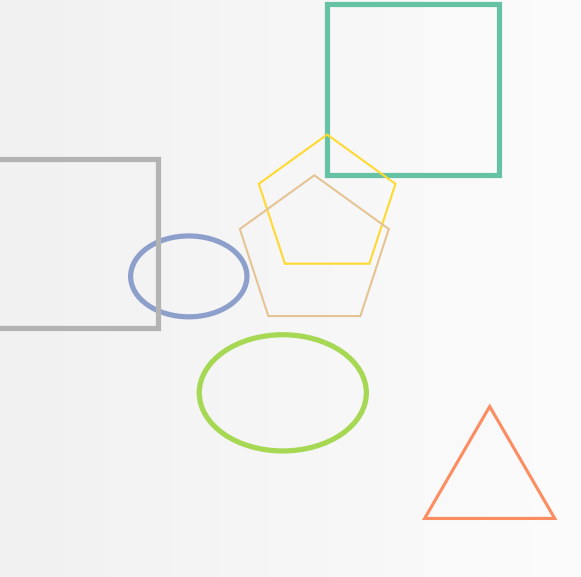[{"shape": "square", "thickness": 2.5, "radius": 0.74, "center": [0.711, 0.844]}, {"shape": "triangle", "thickness": 1.5, "radius": 0.65, "center": [0.842, 0.166]}, {"shape": "oval", "thickness": 2.5, "radius": 0.5, "center": [0.325, 0.521]}, {"shape": "oval", "thickness": 2.5, "radius": 0.72, "center": [0.487, 0.319]}, {"shape": "pentagon", "thickness": 1, "radius": 0.62, "center": [0.563, 0.643]}, {"shape": "pentagon", "thickness": 1, "radius": 0.67, "center": [0.541, 0.561]}, {"shape": "square", "thickness": 2.5, "radius": 0.73, "center": [0.124, 0.577]}]